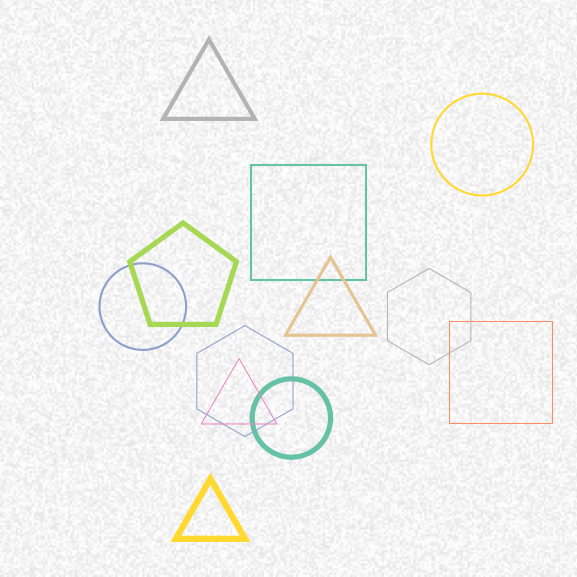[{"shape": "square", "thickness": 1, "radius": 0.5, "center": [0.534, 0.614]}, {"shape": "circle", "thickness": 2.5, "radius": 0.34, "center": [0.505, 0.275]}, {"shape": "square", "thickness": 0.5, "radius": 0.44, "center": [0.866, 0.355]}, {"shape": "hexagon", "thickness": 0.5, "radius": 0.48, "center": [0.424, 0.339]}, {"shape": "circle", "thickness": 1, "radius": 0.37, "center": [0.247, 0.468]}, {"shape": "triangle", "thickness": 0.5, "radius": 0.38, "center": [0.414, 0.303]}, {"shape": "pentagon", "thickness": 2.5, "radius": 0.49, "center": [0.317, 0.516]}, {"shape": "triangle", "thickness": 3, "radius": 0.35, "center": [0.364, 0.101]}, {"shape": "circle", "thickness": 1, "radius": 0.44, "center": [0.835, 0.749]}, {"shape": "triangle", "thickness": 1.5, "radius": 0.45, "center": [0.572, 0.464]}, {"shape": "triangle", "thickness": 2, "radius": 0.46, "center": [0.362, 0.839]}, {"shape": "hexagon", "thickness": 0.5, "radius": 0.42, "center": [0.743, 0.451]}]